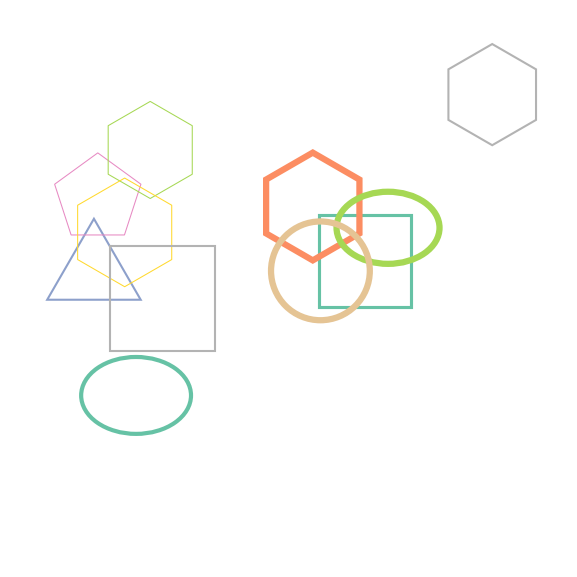[{"shape": "square", "thickness": 1.5, "radius": 0.4, "center": [0.632, 0.547]}, {"shape": "oval", "thickness": 2, "radius": 0.48, "center": [0.236, 0.314]}, {"shape": "hexagon", "thickness": 3, "radius": 0.47, "center": [0.542, 0.642]}, {"shape": "triangle", "thickness": 1, "radius": 0.47, "center": [0.163, 0.527]}, {"shape": "pentagon", "thickness": 0.5, "radius": 0.39, "center": [0.169, 0.656]}, {"shape": "oval", "thickness": 3, "radius": 0.45, "center": [0.672, 0.605]}, {"shape": "hexagon", "thickness": 0.5, "radius": 0.42, "center": [0.26, 0.739]}, {"shape": "hexagon", "thickness": 0.5, "radius": 0.47, "center": [0.216, 0.597]}, {"shape": "circle", "thickness": 3, "radius": 0.43, "center": [0.555, 0.53]}, {"shape": "square", "thickness": 1, "radius": 0.45, "center": [0.282, 0.482]}, {"shape": "hexagon", "thickness": 1, "radius": 0.44, "center": [0.852, 0.835]}]